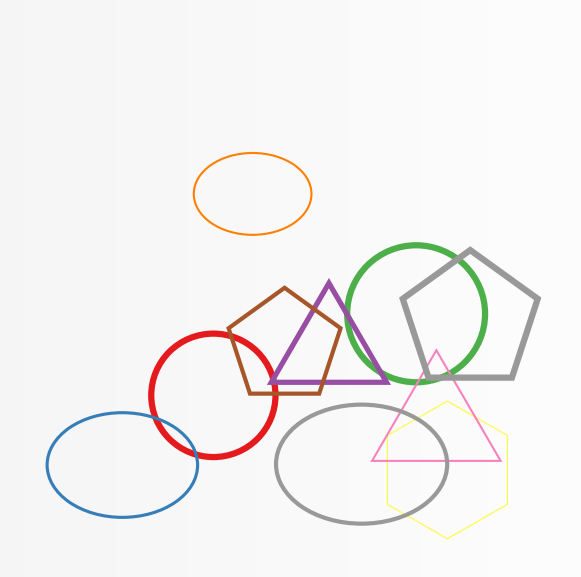[{"shape": "circle", "thickness": 3, "radius": 0.53, "center": [0.367, 0.315]}, {"shape": "oval", "thickness": 1.5, "radius": 0.65, "center": [0.211, 0.194]}, {"shape": "circle", "thickness": 3, "radius": 0.59, "center": [0.716, 0.456]}, {"shape": "triangle", "thickness": 2.5, "radius": 0.57, "center": [0.566, 0.394]}, {"shape": "oval", "thickness": 1, "radius": 0.51, "center": [0.435, 0.663]}, {"shape": "hexagon", "thickness": 0.5, "radius": 0.6, "center": [0.77, 0.185]}, {"shape": "pentagon", "thickness": 2, "radius": 0.51, "center": [0.49, 0.399]}, {"shape": "triangle", "thickness": 1, "radius": 0.64, "center": [0.751, 0.265]}, {"shape": "oval", "thickness": 2, "radius": 0.74, "center": [0.622, 0.195]}, {"shape": "pentagon", "thickness": 3, "radius": 0.61, "center": [0.809, 0.444]}]